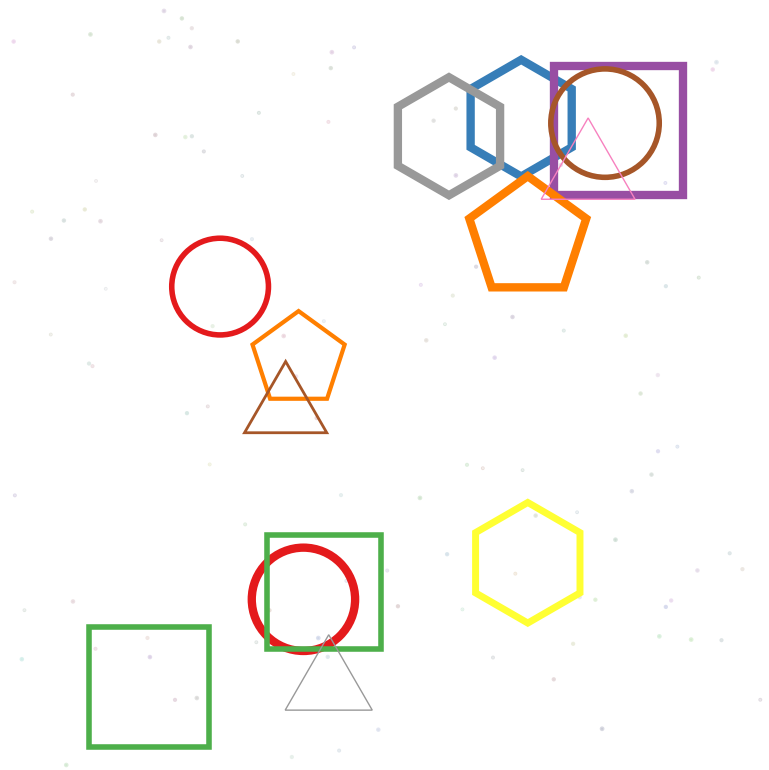[{"shape": "circle", "thickness": 2, "radius": 0.31, "center": [0.286, 0.628]}, {"shape": "circle", "thickness": 3, "radius": 0.34, "center": [0.394, 0.222]}, {"shape": "hexagon", "thickness": 3, "radius": 0.38, "center": [0.677, 0.847]}, {"shape": "square", "thickness": 2, "radius": 0.39, "center": [0.193, 0.107]}, {"shape": "square", "thickness": 2, "radius": 0.37, "center": [0.42, 0.231]}, {"shape": "square", "thickness": 3, "radius": 0.42, "center": [0.803, 0.83]}, {"shape": "pentagon", "thickness": 3, "radius": 0.4, "center": [0.685, 0.691]}, {"shape": "pentagon", "thickness": 1.5, "radius": 0.31, "center": [0.388, 0.533]}, {"shape": "hexagon", "thickness": 2.5, "radius": 0.39, "center": [0.685, 0.269]}, {"shape": "circle", "thickness": 2, "radius": 0.35, "center": [0.786, 0.84]}, {"shape": "triangle", "thickness": 1, "radius": 0.31, "center": [0.371, 0.469]}, {"shape": "triangle", "thickness": 0.5, "radius": 0.35, "center": [0.764, 0.776]}, {"shape": "triangle", "thickness": 0.5, "radius": 0.33, "center": [0.427, 0.11]}, {"shape": "hexagon", "thickness": 3, "radius": 0.38, "center": [0.583, 0.823]}]